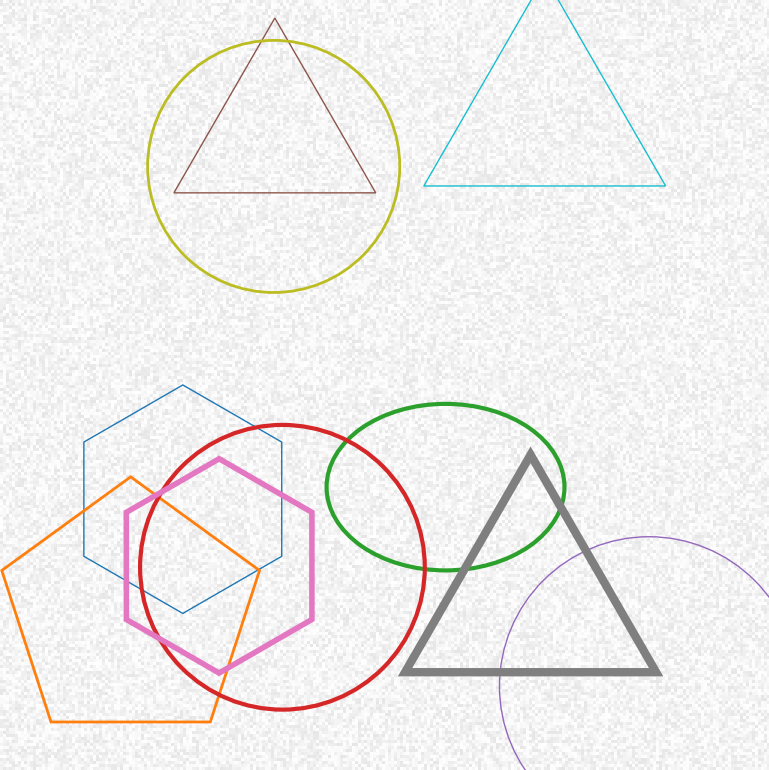[{"shape": "hexagon", "thickness": 0.5, "radius": 0.74, "center": [0.237, 0.352]}, {"shape": "pentagon", "thickness": 1, "radius": 0.88, "center": [0.17, 0.205]}, {"shape": "oval", "thickness": 1.5, "radius": 0.77, "center": [0.579, 0.367]}, {"shape": "circle", "thickness": 1.5, "radius": 0.92, "center": [0.367, 0.263]}, {"shape": "circle", "thickness": 0.5, "radius": 0.97, "center": [0.843, 0.109]}, {"shape": "triangle", "thickness": 0.5, "radius": 0.76, "center": [0.357, 0.825]}, {"shape": "hexagon", "thickness": 2, "radius": 0.7, "center": [0.285, 0.265]}, {"shape": "triangle", "thickness": 3, "radius": 0.94, "center": [0.689, 0.221]}, {"shape": "circle", "thickness": 1, "radius": 0.82, "center": [0.355, 0.784]}, {"shape": "triangle", "thickness": 0.5, "radius": 0.91, "center": [0.707, 0.849]}]